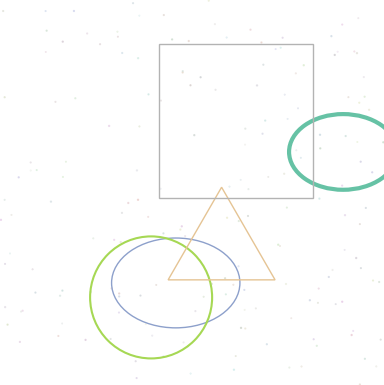[{"shape": "oval", "thickness": 3, "radius": 0.7, "center": [0.891, 0.605]}, {"shape": "oval", "thickness": 1, "radius": 0.83, "center": [0.456, 0.265]}, {"shape": "circle", "thickness": 1.5, "radius": 0.79, "center": [0.393, 0.227]}, {"shape": "triangle", "thickness": 1, "radius": 0.8, "center": [0.576, 0.353]}, {"shape": "square", "thickness": 1, "radius": 1.0, "center": [0.613, 0.686]}]